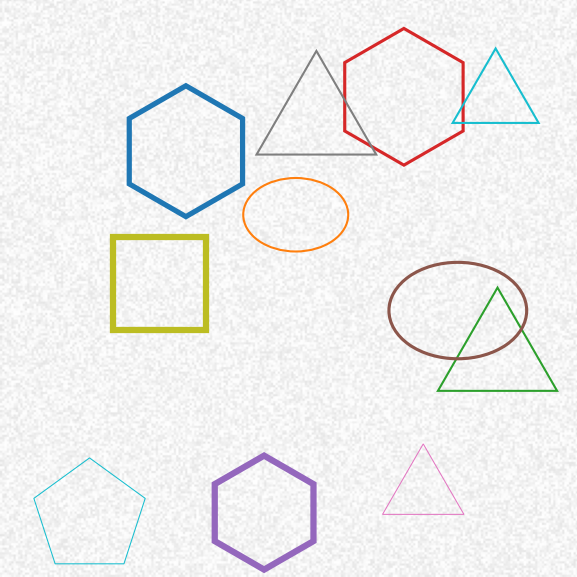[{"shape": "hexagon", "thickness": 2.5, "radius": 0.57, "center": [0.322, 0.737]}, {"shape": "oval", "thickness": 1, "radius": 0.45, "center": [0.512, 0.627]}, {"shape": "triangle", "thickness": 1, "radius": 0.6, "center": [0.861, 0.382]}, {"shape": "hexagon", "thickness": 1.5, "radius": 0.59, "center": [0.699, 0.832]}, {"shape": "hexagon", "thickness": 3, "radius": 0.49, "center": [0.457, 0.111]}, {"shape": "oval", "thickness": 1.5, "radius": 0.6, "center": [0.793, 0.461]}, {"shape": "triangle", "thickness": 0.5, "radius": 0.41, "center": [0.733, 0.149]}, {"shape": "triangle", "thickness": 1, "radius": 0.6, "center": [0.548, 0.791]}, {"shape": "square", "thickness": 3, "radius": 0.4, "center": [0.276, 0.508]}, {"shape": "pentagon", "thickness": 0.5, "radius": 0.51, "center": [0.155, 0.105]}, {"shape": "triangle", "thickness": 1, "radius": 0.43, "center": [0.858, 0.829]}]